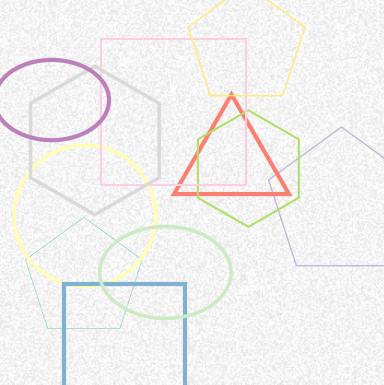[{"shape": "pentagon", "thickness": 0.5, "radius": 0.8, "center": [0.218, 0.276]}, {"shape": "circle", "thickness": 2.5, "radius": 0.92, "center": [0.221, 0.439]}, {"shape": "pentagon", "thickness": 1, "radius": 1.0, "center": [0.887, 0.471]}, {"shape": "triangle", "thickness": 3, "radius": 0.86, "center": [0.601, 0.582]}, {"shape": "square", "thickness": 3, "radius": 0.79, "center": [0.323, 0.106]}, {"shape": "hexagon", "thickness": 1.5, "radius": 0.76, "center": [0.645, 0.562]}, {"shape": "square", "thickness": 1.5, "radius": 0.94, "center": [0.451, 0.709]}, {"shape": "hexagon", "thickness": 2.5, "radius": 0.96, "center": [0.246, 0.635]}, {"shape": "oval", "thickness": 3, "radius": 0.74, "center": [0.134, 0.74]}, {"shape": "oval", "thickness": 2.5, "radius": 0.85, "center": [0.43, 0.292]}, {"shape": "pentagon", "thickness": 1, "radius": 0.8, "center": [0.64, 0.88]}]